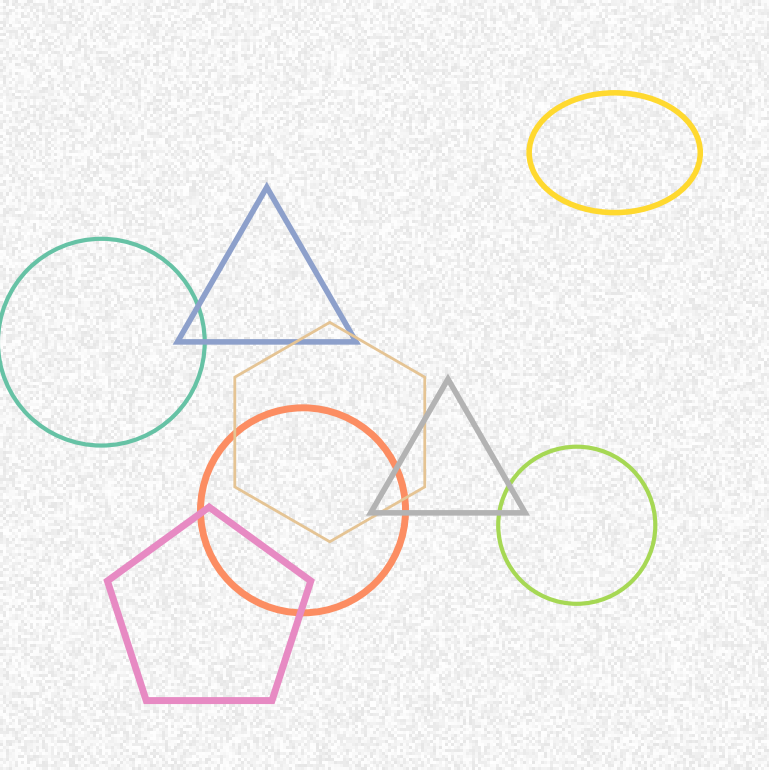[{"shape": "circle", "thickness": 1.5, "radius": 0.67, "center": [0.132, 0.556]}, {"shape": "circle", "thickness": 2.5, "radius": 0.67, "center": [0.394, 0.337]}, {"shape": "triangle", "thickness": 2, "radius": 0.67, "center": [0.346, 0.623]}, {"shape": "pentagon", "thickness": 2.5, "radius": 0.69, "center": [0.272, 0.203]}, {"shape": "circle", "thickness": 1.5, "radius": 0.51, "center": [0.749, 0.318]}, {"shape": "oval", "thickness": 2, "radius": 0.56, "center": [0.798, 0.802]}, {"shape": "hexagon", "thickness": 1, "radius": 0.71, "center": [0.428, 0.439]}, {"shape": "triangle", "thickness": 2, "radius": 0.58, "center": [0.582, 0.392]}]